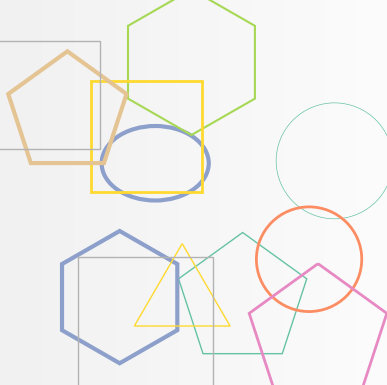[{"shape": "pentagon", "thickness": 1, "radius": 0.87, "center": [0.626, 0.222]}, {"shape": "circle", "thickness": 0.5, "radius": 0.75, "center": [0.863, 0.582]}, {"shape": "circle", "thickness": 2, "radius": 0.68, "center": [0.798, 0.327]}, {"shape": "hexagon", "thickness": 3, "radius": 0.86, "center": [0.309, 0.228]}, {"shape": "oval", "thickness": 3, "radius": 0.69, "center": [0.4, 0.576]}, {"shape": "pentagon", "thickness": 2, "radius": 0.93, "center": [0.821, 0.128]}, {"shape": "hexagon", "thickness": 1.5, "radius": 0.95, "center": [0.494, 0.838]}, {"shape": "triangle", "thickness": 1, "radius": 0.71, "center": [0.47, 0.225]}, {"shape": "square", "thickness": 2, "radius": 0.72, "center": [0.378, 0.646]}, {"shape": "pentagon", "thickness": 3, "radius": 0.8, "center": [0.174, 0.706]}, {"shape": "square", "thickness": 1, "radius": 0.87, "center": [0.375, 0.159]}, {"shape": "square", "thickness": 1, "radius": 0.7, "center": [0.117, 0.754]}]